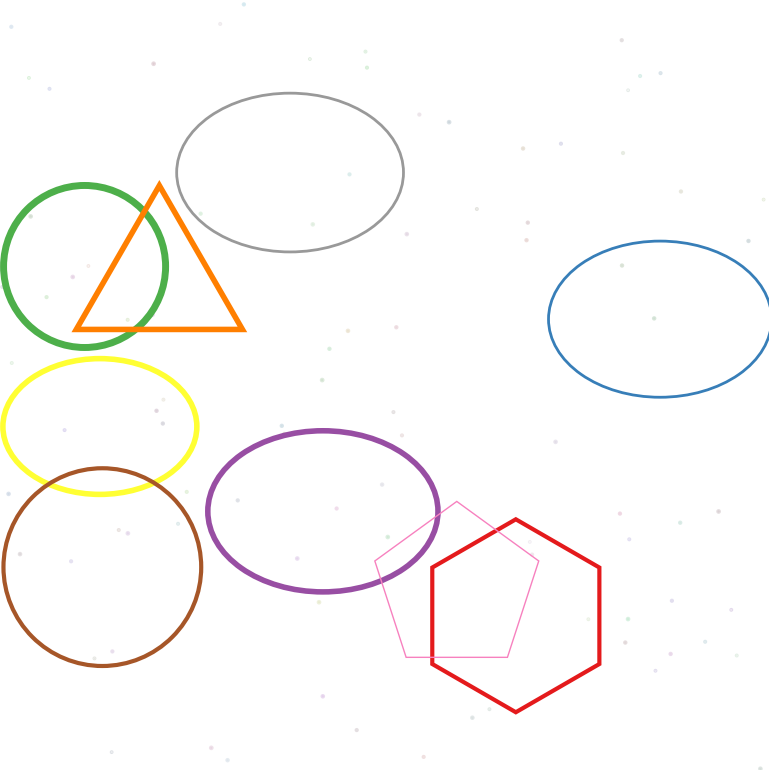[{"shape": "hexagon", "thickness": 1.5, "radius": 0.63, "center": [0.67, 0.2]}, {"shape": "oval", "thickness": 1, "radius": 0.72, "center": [0.857, 0.585]}, {"shape": "circle", "thickness": 2.5, "radius": 0.53, "center": [0.11, 0.654]}, {"shape": "oval", "thickness": 2, "radius": 0.75, "center": [0.419, 0.336]}, {"shape": "triangle", "thickness": 2, "radius": 0.62, "center": [0.207, 0.634]}, {"shape": "oval", "thickness": 2, "radius": 0.63, "center": [0.13, 0.446]}, {"shape": "circle", "thickness": 1.5, "radius": 0.64, "center": [0.133, 0.263]}, {"shape": "pentagon", "thickness": 0.5, "radius": 0.56, "center": [0.593, 0.237]}, {"shape": "oval", "thickness": 1, "radius": 0.74, "center": [0.377, 0.776]}]